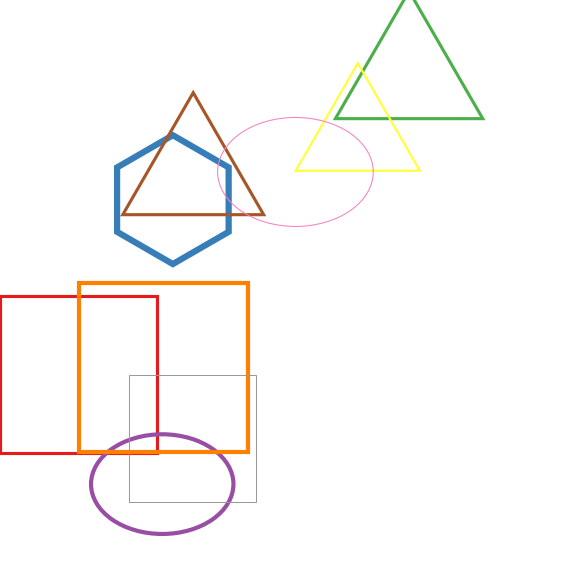[{"shape": "square", "thickness": 1.5, "radius": 0.68, "center": [0.136, 0.351]}, {"shape": "hexagon", "thickness": 3, "radius": 0.56, "center": [0.299, 0.653]}, {"shape": "triangle", "thickness": 1.5, "radius": 0.74, "center": [0.708, 0.867]}, {"shape": "oval", "thickness": 2, "radius": 0.62, "center": [0.281, 0.161]}, {"shape": "square", "thickness": 2, "radius": 0.73, "center": [0.283, 0.362]}, {"shape": "triangle", "thickness": 1, "radius": 0.62, "center": [0.62, 0.766]}, {"shape": "triangle", "thickness": 1.5, "radius": 0.7, "center": [0.335, 0.698]}, {"shape": "oval", "thickness": 0.5, "radius": 0.67, "center": [0.512, 0.701]}, {"shape": "square", "thickness": 0.5, "radius": 0.55, "center": [0.334, 0.24]}]